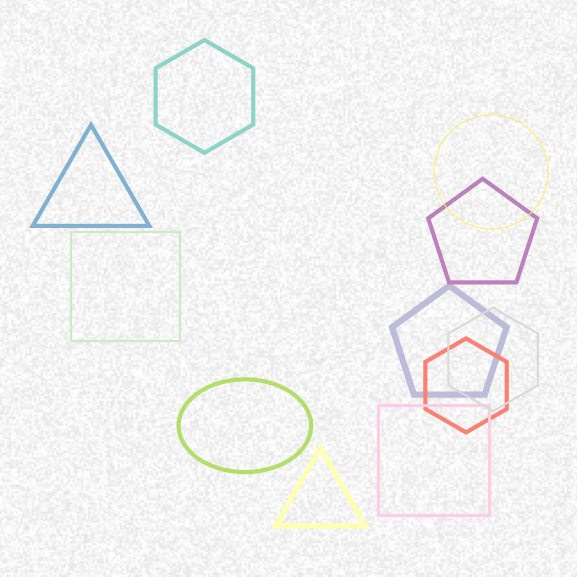[{"shape": "hexagon", "thickness": 2, "radius": 0.49, "center": [0.354, 0.832]}, {"shape": "triangle", "thickness": 2.5, "radius": 0.45, "center": [0.555, 0.133]}, {"shape": "pentagon", "thickness": 3, "radius": 0.52, "center": [0.778, 0.4]}, {"shape": "hexagon", "thickness": 2, "radius": 0.41, "center": [0.807, 0.332]}, {"shape": "triangle", "thickness": 2, "radius": 0.58, "center": [0.158, 0.666]}, {"shape": "oval", "thickness": 2, "radius": 0.57, "center": [0.424, 0.262]}, {"shape": "square", "thickness": 1.5, "radius": 0.48, "center": [0.751, 0.203]}, {"shape": "hexagon", "thickness": 1, "radius": 0.45, "center": [0.854, 0.377]}, {"shape": "pentagon", "thickness": 2, "radius": 0.5, "center": [0.836, 0.59]}, {"shape": "square", "thickness": 1, "radius": 0.47, "center": [0.217, 0.503]}, {"shape": "circle", "thickness": 0.5, "radius": 0.49, "center": [0.851, 0.701]}]